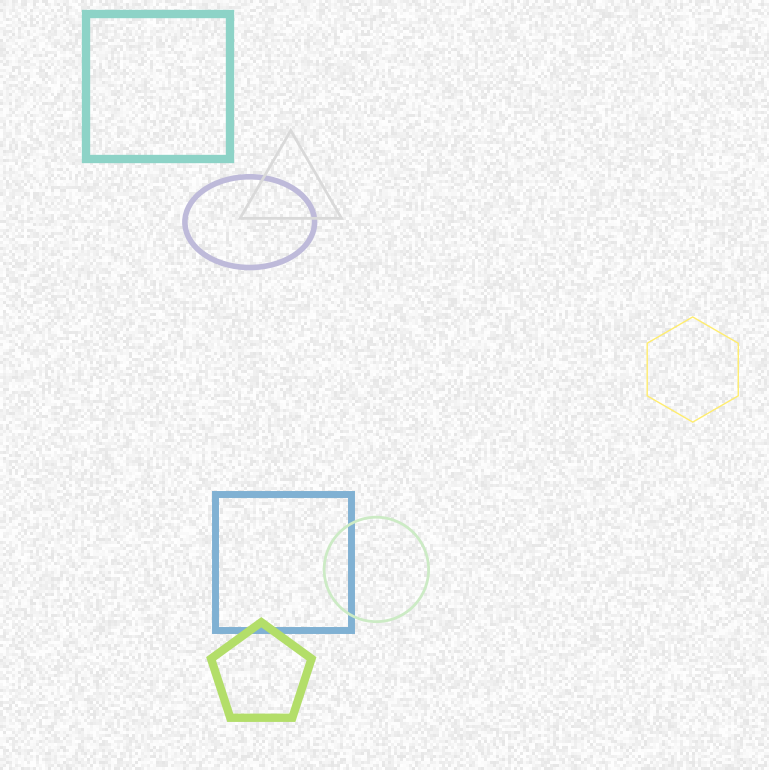[{"shape": "square", "thickness": 3, "radius": 0.47, "center": [0.205, 0.888]}, {"shape": "oval", "thickness": 2, "radius": 0.42, "center": [0.324, 0.712]}, {"shape": "square", "thickness": 2.5, "radius": 0.44, "center": [0.368, 0.27]}, {"shape": "pentagon", "thickness": 3, "radius": 0.34, "center": [0.339, 0.123]}, {"shape": "triangle", "thickness": 1, "radius": 0.38, "center": [0.378, 0.754]}, {"shape": "circle", "thickness": 1, "radius": 0.34, "center": [0.489, 0.26]}, {"shape": "hexagon", "thickness": 0.5, "radius": 0.34, "center": [0.9, 0.52]}]